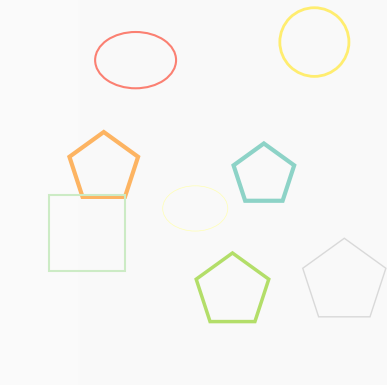[{"shape": "pentagon", "thickness": 3, "radius": 0.41, "center": [0.681, 0.545]}, {"shape": "oval", "thickness": 0.5, "radius": 0.42, "center": [0.504, 0.459]}, {"shape": "oval", "thickness": 1.5, "radius": 0.52, "center": [0.35, 0.844]}, {"shape": "pentagon", "thickness": 3, "radius": 0.47, "center": [0.268, 0.564]}, {"shape": "pentagon", "thickness": 2.5, "radius": 0.49, "center": [0.6, 0.244]}, {"shape": "pentagon", "thickness": 1, "radius": 0.56, "center": [0.889, 0.268]}, {"shape": "square", "thickness": 1.5, "radius": 0.49, "center": [0.225, 0.395]}, {"shape": "circle", "thickness": 2, "radius": 0.45, "center": [0.811, 0.891]}]